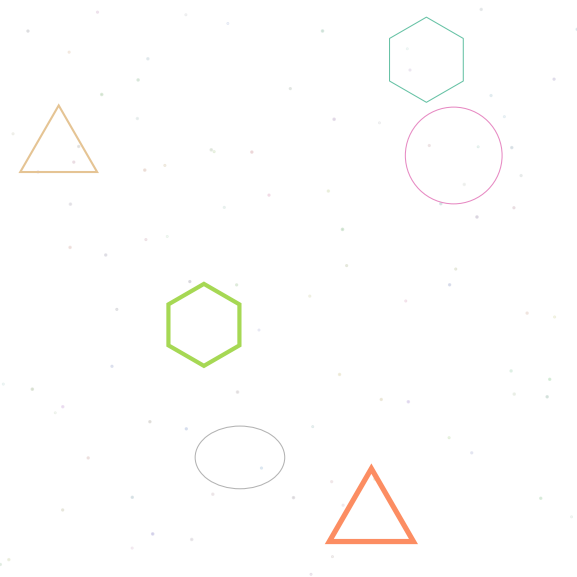[{"shape": "hexagon", "thickness": 0.5, "radius": 0.37, "center": [0.738, 0.896]}, {"shape": "triangle", "thickness": 2.5, "radius": 0.42, "center": [0.643, 0.104]}, {"shape": "circle", "thickness": 0.5, "radius": 0.42, "center": [0.786, 0.73]}, {"shape": "hexagon", "thickness": 2, "radius": 0.35, "center": [0.353, 0.437]}, {"shape": "triangle", "thickness": 1, "radius": 0.38, "center": [0.102, 0.74]}, {"shape": "oval", "thickness": 0.5, "radius": 0.39, "center": [0.415, 0.207]}]